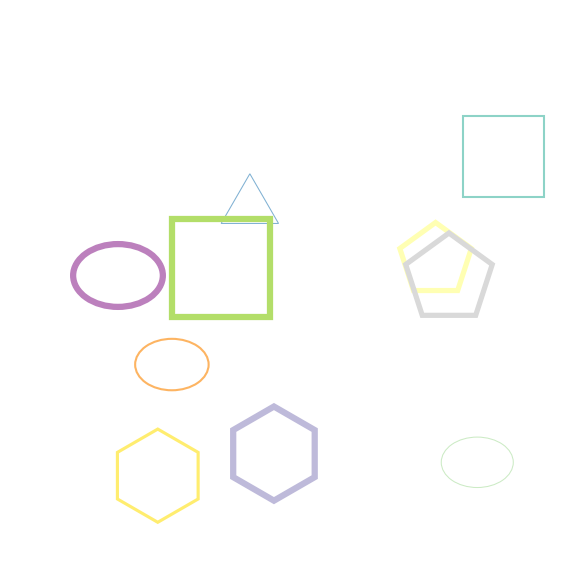[{"shape": "square", "thickness": 1, "radius": 0.35, "center": [0.871, 0.729]}, {"shape": "pentagon", "thickness": 2.5, "radius": 0.33, "center": [0.754, 0.549]}, {"shape": "hexagon", "thickness": 3, "radius": 0.41, "center": [0.474, 0.214]}, {"shape": "triangle", "thickness": 0.5, "radius": 0.29, "center": [0.433, 0.641]}, {"shape": "oval", "thickness": 1, "radius": 0.32, "center": [0.298, 0.368]}, {"shape": "square", "thickness": 3, "radius": 0.43, "center": [0.382, 0.535]}, {"shape": "pentagon", "thickness": 2.5, "radius": 0.39, "center": [0.777, 0.517]}, {"shape": "oval", "thickness": 3, "radius": 0.39, "center": [0.204, 0.522]}, {"shape": "oval", "thickness": 0.5, "radius": 0.31, "center": [0.826, 0.199]}, {"shape": "hexagon", "thickness": 1.5, "radius": 0.4, "center": [0.273, 0.175]}]